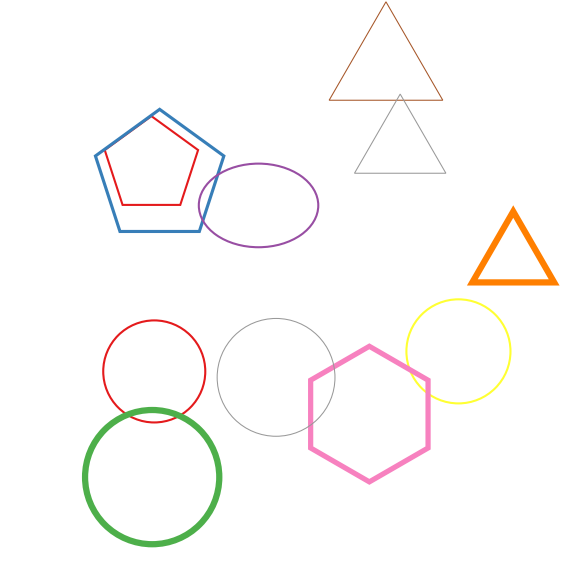[{"shape": "circle", "thickness": 1, "radius": 0.44, "center": [0.267, 0.356]}, {"shape": "pentagon", "thickness": 1, "radius": 0.42, "center": [0.262, 0.713]}, {"shape": "pentagon", "thickness": 1.5, "radius": 0.58, "center": [0.276, 0.693]}, {"shape": "circle", "thickness": 3, "radius": 0.58, "center": [0.264, 0.173]}, {"shape": "oval", "thickness": 1, "radius": 0.52, "center": [0.448, 0.643]}, {"shape": "triangle", "thickness": 3, "radius": 0.41, "center": [0.889, 0.551]}, {"shape": "circle", "thickness": 1, "radius": 0.45, "center": [0.794, 0.391]}, {"shape": "triangle", "thickness": 0.5, "radius": 0.57, "center": [0.668, 0.882]}, {"shape": "hexagon", "thickness": 2.5, "radius": 0.59, "center": [0.64, 0.282]}, {"shape": "circle", "thickness": 0.5, "radius": 0.51, "center": [0.478, 0.346]}, {"shape": "triangle", "thickness": 0.5, "radius": 0.46, "center": [0.693, 0.745]}]